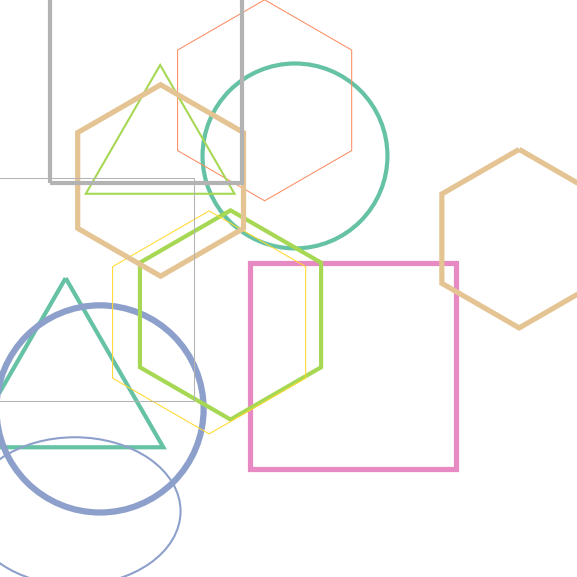[{"shape": "triangle", "thickness": 2, "radius": 0.98, "center": [0.114, 0.322]}, {"shape": "circle", "thickness": 2, "radius": 0.8, "center": [0.511, 0.729]}, {"shape": "hexagon", "thickness": 0.5, "radius": 0.87, "center": [0.458, 0.825]}, {"shape": "oval", "thickness": 1, "radius": 0.91, "center": [0.13, 0.114]}, {"shape": "circle", "thickness": 3, "radius": 0.9, "center": [0.173, 0.291]}, {"shape": "square", "thickness": 2.5, "radius": 0.89, "center": [0.611, 0.365]}, {"shape": "triangle", "thickness": 1, "radius": 0.74, "center": [0.277, 0.738]}, {"shape": "hexagon", "thickness": 2, "radius": 0.91, "center": [0.399, 0.454]}, {"shape": "hexagon", "thickness": 0.5, "radius": 0.97, "center": [0.362, 0.441]}, {"shape": "hexagon", "thickness": 2.5, "radius": 0.83, "center": [0.278, 0.687]}, {"shape": "hexagon", "thickness": 2.5, "radius": 0.77, "center": [0.899, 0.586]}, {"shape": "square", "thickness": 0.5, "radius": 0.97, "center": [0.143, 0.498]}, {"shape": "square", "thickness": 2, "radius": 0.83, "center": [0.253, 0.848]}]